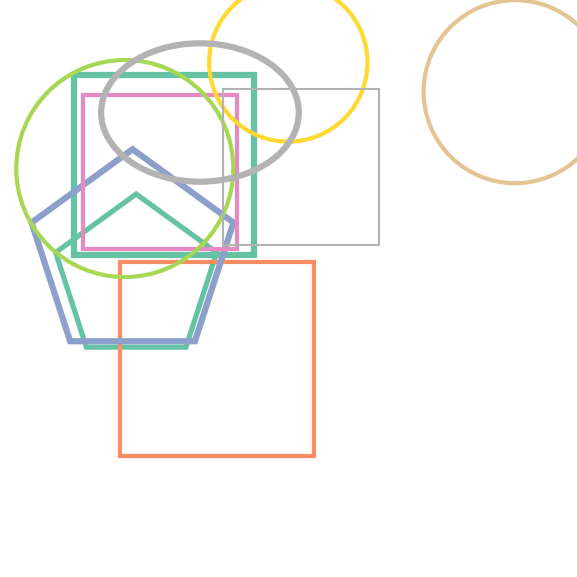[{"shape": "square", "thickness": 3, "radius": 0.78, "center": [0.284, 0.713]}, {"shape": "pentagon", "thickness": 2.5, "radius": 0.73, "center": [0.236, 0.517]}, {"shape": "square", "thickness": 2, "radius": 0.84, "center": [0.376, 0.377]}, {"shape": "pentagon", "thickness": 3, "radius": 0.92, "center": [0.229, 0.557]}, {"shape": "square", "thickness": 2, "radius": 0.67, "center": [0.277, 0.701]}, {"shape": "circle", "thickness": 2, "radius": 0.94, "center": [0.216, 0.707]}, {"shape": "circle", "thickness": 2, "radius": 0.69, "center": [0.499, 0.891]}, {"shape": "circle", "thickness": 2, "radius": 0.79, "center": [0.892, 0.84]}, {"shape": "oval", "thickness": 3, "radius": 0.86, "center": [0.346, 0.804]}, {"shape": "square", "thickness": 1, "radius": 0.68, "center": [0.521, 0.71]}]